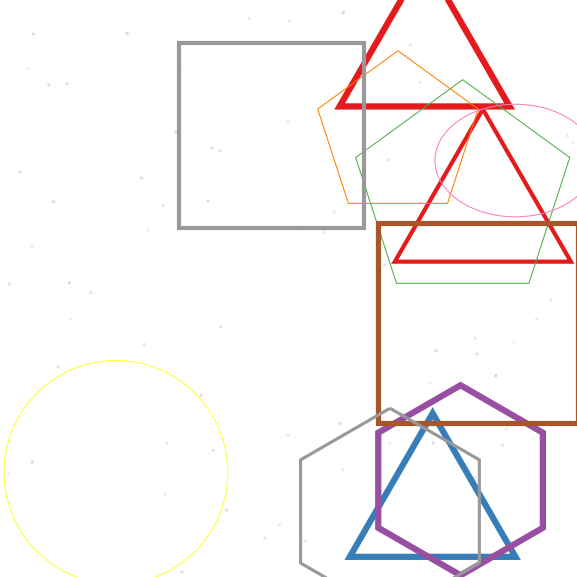[{"shape": "triangle", "thickness": 3, "radius": 0.85, "center": [0.735, 0.9]}, {"shape": "triangle", "thickness": 2, "radius": 0.88, "center": [0.836, 0.634]}, {"shape": "triangle", "thickness": 3, "radius": 0.83, "center": [0.749, 0.118]}, {"shape": "pentagon", "thickness": 0.5, "radius": 0.97, "center": [0.801, 0.666]}, {"shape": "hexagon", "thickness": 3, "radius": 0.82, "center": [0.798, 0.167]}, {"shape": "pentagon", "thickness": 0.5, "radius": 0.73, "center": [0.689, 0.765]}, {"shape": "circle", "thickness": 0.5, "radius": 0.97, "center": [0.201, 0.181]}, {"shape": "square", "thickness": 2.5, "radius": 0.87, "center": [0.827, 0.44]}, {"shape": "oval", "thickness": 0.5, "radius": 0.7, "center": [0.892, 0.721]}, {"shape": "hexagon", "thickness": 1.5, "radius": 0.89, "center": [0.675, 0.113]}, {"shape": "square", "thickness": 2, "radius": 0.8, "center": [0.47, 0.764]}]